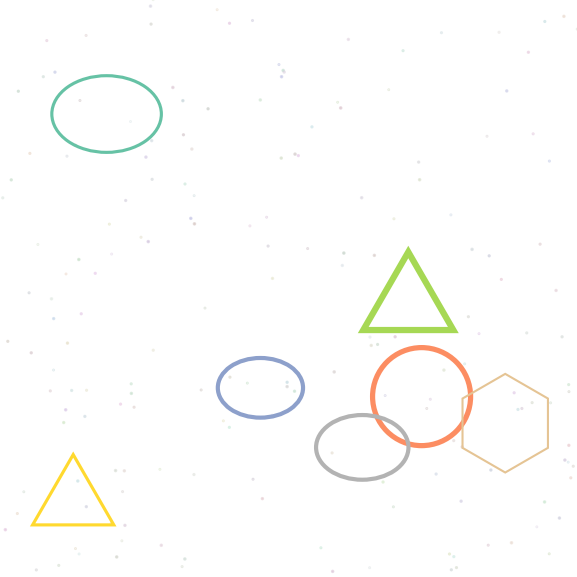[{"shape": "oval", "thickness": 1.5, "radius": 0.47, "center": [0.185, 0.802]}, {"shape": "circle", "thickness": 2.5, "radius": 0.42, "center": [0.73, 0.312]}, {"shape": "oval", "thickness": 2, "radius": 0.37, "center": [0.451, 0.328]}, {"shape": "triangle", "thickness": 3, "radius": 0.45, "center": [0.707, 0.473]}, {"shape": "triangle", "thickness": 1.5, "radius": 0.41, "center": [0.127, 0.131]}, {"shape": "hexagon", "thickness": 1, "radius": 0.43, "center": [0.875, 0.266]}, {"shape": "oval", "thickness": 2, "radius": 0.4, "center": [0.627, 0.224]}]